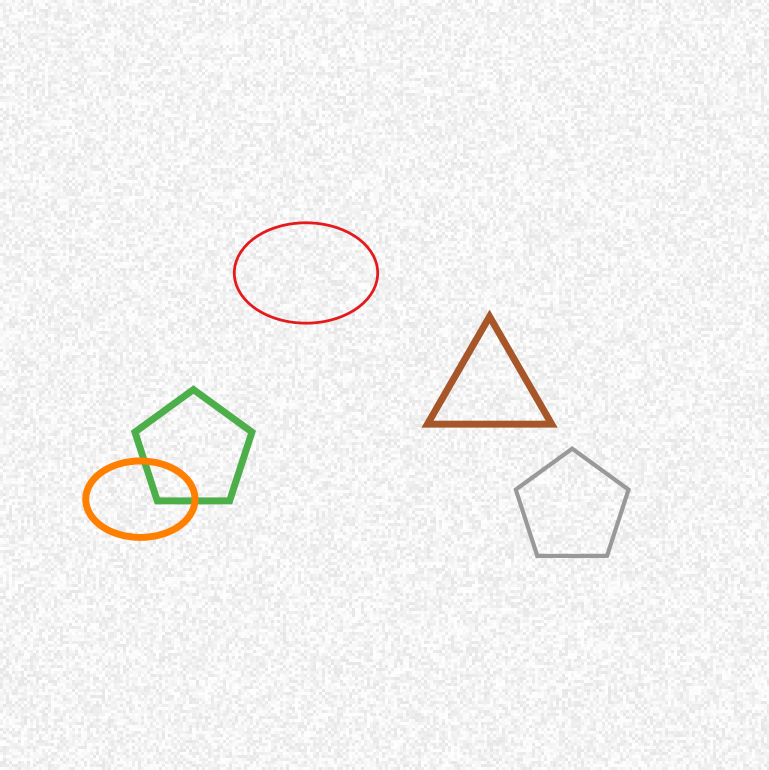[{"shape": "oval", "thickness": 1, "radius": 0.47, "center": [0.397, 0.645]}, {"shape": "pentagon", "thickness": 2.5, "radius": 0.4, "center": [0.251, 0.414]}, {"shape": "oval", "thickness": 2.5, "radius": 0.35, "center": [0.182, 0.352]}, {"shape": "triangle", "thickness": 2.5, "radius": 0.47, "center": [0.636, 0.496]}, {"shape": "pentagon", "thickness": 1.5, "radius": 0.39, "center": [0.743, 0.34]}]